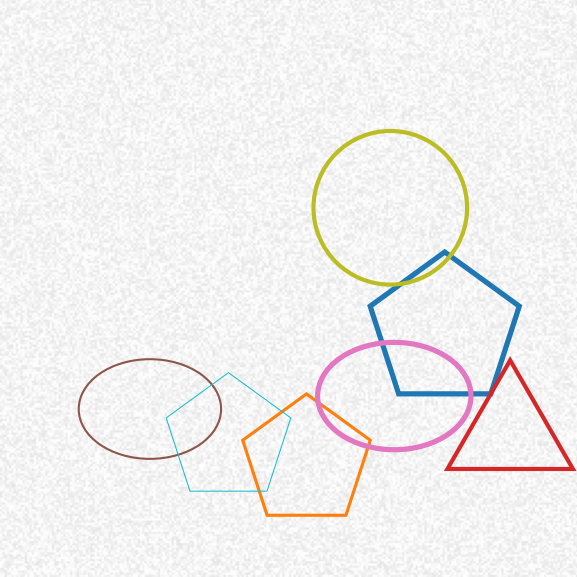[{"shape": "pentagon", "thickness": 2.5, "radius": 0.68, "center": [0.77, 0.427]}, {"shape": "pentagon", "thickness": 1.5, "radius": 0.58, "center": [0.531, 0.201]}, {"shape": "triangle", "thickness": 2, "radius": 0.63, "center": [0.883, 0.25]}, {"shape": "oval", "thickness": 1, "radius": 0.62, "center": [0.26, 0.291]}, {"shape": "oval", "thickness": 2.5, "radius": 0.66, "center": [0.683, 0.313]}, {"shape": "circle", "thickness": 2, "radius": 0.67, "center": [0.676, 0.639]}, {"shape": "pentagon", "thickness": 0.5, "radius": 0.57, "center": [0.396, 0.24]}]